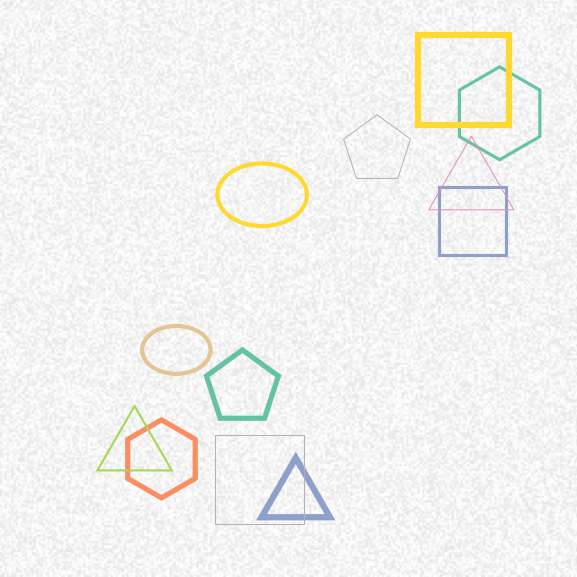[{"shape": "hexagon", "thickness": 1.5, "radius": 0.4, "center": [0.865, 0.803]}, {"shape": "pentagon", "thickness": 2.5, "radius": 0.33, "center": [0.42, 0.328]}, {"shape": "hexagon", "thickness": 2.5, "radius": 0.34, "center": [0.28, 0.205]}, {"shape": "square", "thickness": 1.5, "radius": 0.29, "center": [0.818, 0.616]}, {"shape": "triangle", "thickness": 3, "radius": 0.34, "center": [0.512, 0.138]}, {"shape": "triangle", "thickness": 0.5, "radius": 0.43, "center": [0.816, 0.678]}, {"shape": "triangle", "thickness": 1, "radius": 0.37, "center": [0.233, 0.222]}, {"shape": "square", "thickness": 3, "radius": 0.39, "center": [0.803, 0.86]}, {"shape": "oval", "thickness": 2, "radius": 0.39, "center": [0.454, 0.662]}, {"shape": "oval", "thickness": 2, "radius": 0.3, "center": [0.305, 0.393]}, {"shape": "pentagon", "thickness": 0.5, "radius": 0.3, "center": [0.653, 0.739]}, {"shape": "square", "thickness": 0.5, "radius": 0.38, "center": [0.449, 0.169]}]